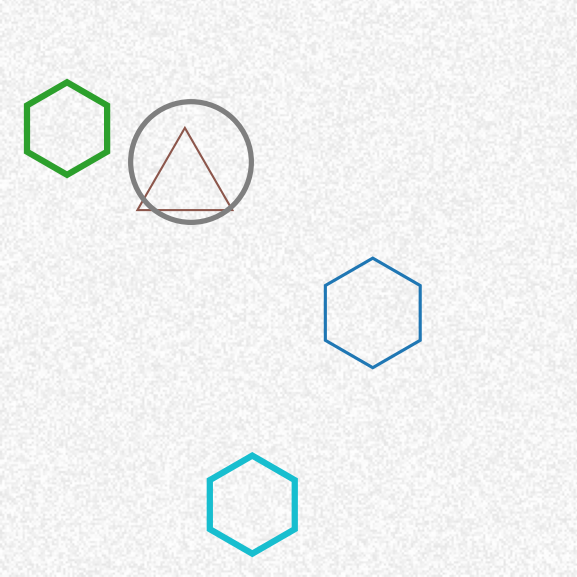[{"shape": "hexagon", "thickness": 1.5, "radius": 0.47, "center": [0.645, 0.457]}, {"shape": "hexagon", "thickness": 3, "radius": 0.4, "center": [0.116, 0.777]}, {"shape": "triangle", "thickness": 1, "radius": 0.47, "center": [0.32, 0.683]}, {"shape": "circle", "thickness": 2.5, "radius": 0.52, "center": [0.331, 0.719]}, {"shape": "hexagon", "thickness": 3, "radius": 0.42, "center": [0.437, 0.125]}]